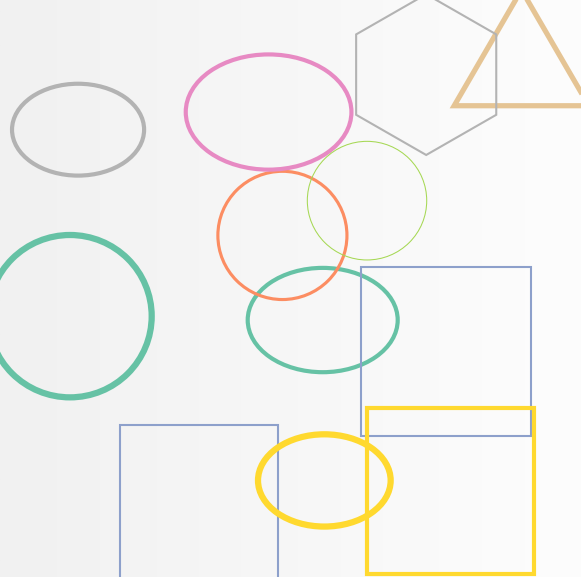[{"shape": "circle", "thickness": 3, "radius": 0.7, "center": [0.12, 0.452]}, {"shape": "oval", "thickness": 2, "radius": 0.65, "center": [0.555, 0.445]}, {"shape": "circle", "thickness": 1.5, "radius": 0.56, "center": [0.486, 0.591]}, {"shape": "square", "thickness": 1, "radius": 0.68, "center": [0.343, 0.128]}, {"shape": "square", "thickness": 1, "radius": 0.73, "center": [0.767, 0.39]}, {"shape": "oval", "thickness": 2, "radius": 0.71, "center": [0.462, 0.805]}, {"shape": "circle", "thickness": 0.5, "radius": 0.51, "center": [0.631, 0.652]}, {"shape": "oval", "thickness": 3, "radius": 0.57, "center": [0.558, 0.167]}, {"shape": "square", "thickness": 2, "radius": 0.72, "center": [0.776, 0.15]}, {"shape": "triangle", "thickness": 2.5, "radius": 0.67, "center": [0.897, 0.883]}, {"shape": "hexagon", "thickness": 1, "radius": 0.7, "center": [0.733, 0.87]}, {"shape": "oval", "thickness": 2, "radius": 0.57, "center": [0.134, 0.775]}]